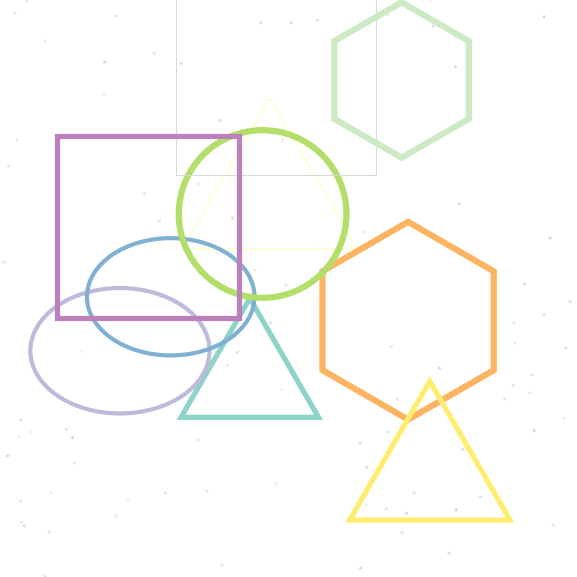[{"shape": "triangle", "thickness": 2.5, "radius": 0.69, "center": [0.433, 0.345]}, {"shape": "triangle", "thickness": 0.5, "radius": 0.87, "center": [0.467, 0.655]}, {"shape": "oval", "thickness": 2, "radius": 0.78, "center": [0.208, 0.392]}, {"shape": "oval", "thickness": 2, "radius": 0.73, "center": [0.296, 0.485]}, {"shape": "hexagon", "thickness": 3, "radius": 0.86, "center": [0.707, 0.444]}, {"shape": "circle", "thickness": 3, "radius": 0.73, "center": [0.455, 0.629]}, {"shape": "square", "thickness": 0.5, "radius": 0.87, "center": [0.478, 0.87]}, {"shape": "square", "thickness": 2.5, "radius": 0.79, "center": [0.257, 0.606]}, {"shape": "hexagon", "thickness": 3, "radius": 0.67, "center": [0.695, 0.861]}, {"shape": "triangle", "thickness": 2.5, "radius": 0.8, "center": [0.744, 0.179]}]